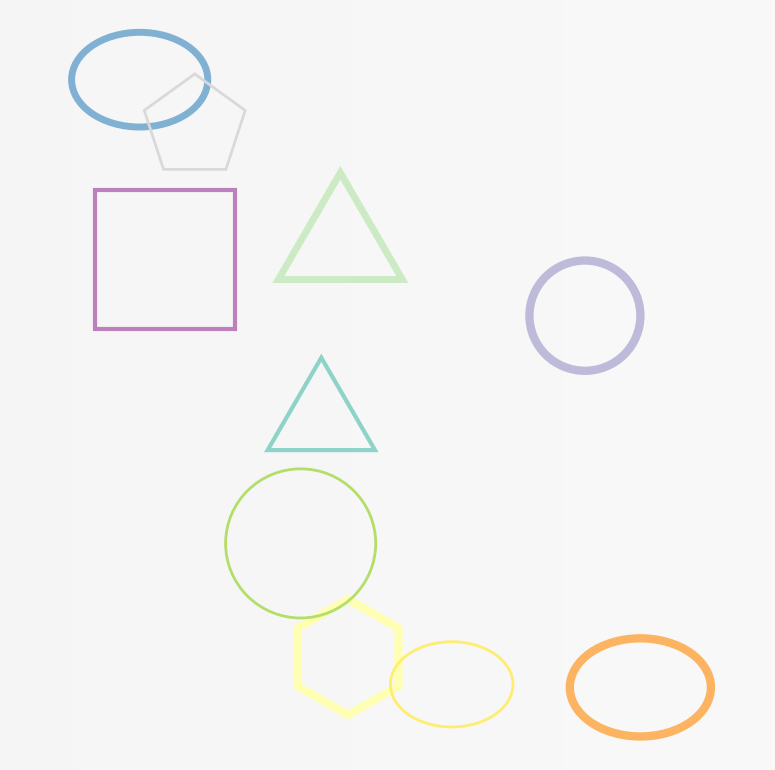[{"shape": "triangle", "thickness": 1.5, "radius": 0.4, "center": [0.415, 0.455]}, {"shape": "hexagon", "thickness": 3, "radius": 0.38, "center": [0.449, 0.147]}, {"shape": "circle", "thickness": 3, "radius": 0.36, "center": [0.755, 0.59]}, {"shape": "oval", "thickness": 2.5, "radius": 0.44, "center": [0.18, 0.897]}, {"shape": "oval", "thickness": 3, "radius": 0.46, "center": [0.826, 0.107]}, {"shape": "circle", "thickness": 1, "radius": 0.48, "center": [0.388, 0.294]}, {"shape": "pentagon", "thickness": 1, "radius": 0.34, "center": [0.251, 0.835]}, {"shape": "square", "thickness": 1.5, "radius": 0.45, "center": [0.213, 0.662]}, {"shape": "triangle", "thickness": 2.5, "radius": 0.46, "center": [0.439, 0.683]}, {"shape": "oval", "thickness": 1, "radius": 0.4, "center": [0.583, 0.111]}]